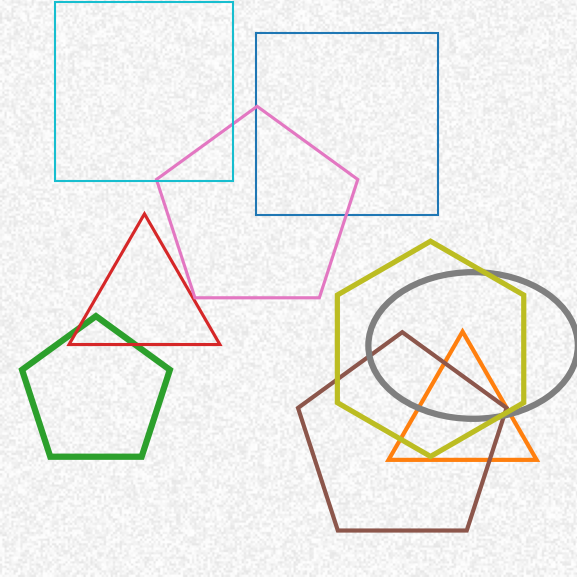[{"shape": "square", "thickness": 1, "radius": 0.79, "center": [0.601, 0.784]}, {"shape": "triangle", "thickness": 2, "radius": 0.74, "center": [0.801, 0.277]}, {"shape": "pentagon", "thickness": 3, "radius": 0.67, "center": [0.166, 0.317]}, {"shape": "triangle", "thickness": 1.5, "radius": 0.75, "center": [0.25, 0.478]}, {"shape": "pentagon", "thickness": 2, "radius": 0.95, "center": [0.697, 0.234]}, {"shape": "pentagon", "thickness": 1.5, "radius": 0.92, "center": [0.445, 0.632]}, {"shape": "oval", "thickness": 3, "radius": 0.91, "center": [0.819, 0.401]}, {"shape": "hexagon", "thickness": 2.5, "radius": 0.93, "center": [0.746, 0.395]}, {"shape": "square", "thickness": 1, "radius": 0.77, "center": [0.25, 0.84]}]